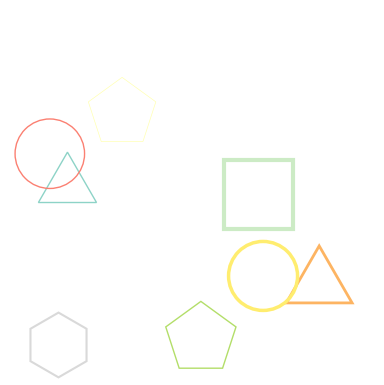[{"shape": "triangle", "thickness": 1, "radius": 0.44, "center": [0.175, 0.518]}, {"shape": "pentagon", "thickness": 0.5, "radius": 0.46, "center": [0.317, 0.707]}, {"shape": "circle", "thickness": 1, "radius": 0.45, "center": [0.129, 0.601]}, {"shape": "triangle", "thickness": 2, "radius": 0.49, "center": [0.829, 0.263]}, {"shape": "pentagon", "thickness": 1, "radius": 0.48, "center": [0.522, 0.121]}, {"shape": "hexagon", "thickness": 1.5, "radius": 0.42, "center": [0.152, 0.104]}, {"shape": "square", "thickness": 3, "radius": 0.45, "center": [0.672, 0.495]}, {"shape": "circle", "thickness": 2.5, "radius": 0.45, "center": [0.683, 0.283]}]